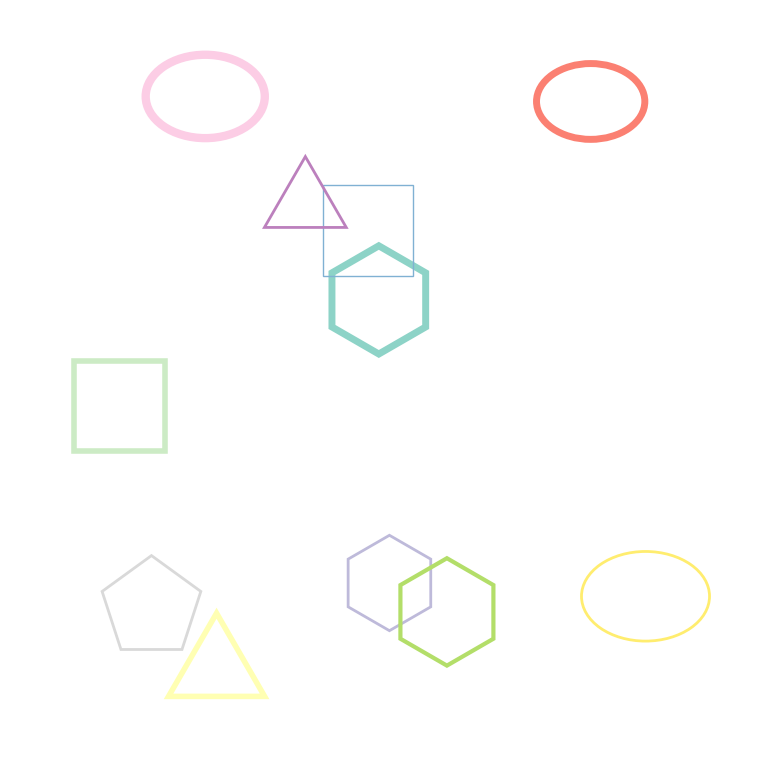[{"shape": "hexagon", "thickness": 2.5, "radius": 0.35, "center": [0.492, 0.611]}, {"shape": "triangle", "thickness": 2, "radius": 0.36, "center": [0.281, 0.132]}, {"shape": "hexagon", "thickness": 1, "radius": 0.31, "center": [0.506, 0.243]}, {"shape": "oval", "thickness": 2.5, "radius": 0.35, "center": [0.767, 0.868]}, {"shape": "square", "thickness": 0.5, "radius": 0.29, "center": [0.478, 0.701]}, {"shape": "hexagon", "thickness": 1.5, "radius": 0.35, "center": [0.58, 0.205]}, {"shape": "oval", "thickness": 3, "radius": 0.39, "center": [0.267, 0.875]}, {"shape": "pentagon", "thickness": 1, "radius": 0.34, "center": [0.197, 0.211]}, {"shape": "triangle", "thickness": 1, "radius": 0.31, "center": [0.397, 0.735]}, {"shape": "square", "thickness": 2, "radius": 0.29, "center": [0.155, 0.472]}, {"shape": "oval", "thickness": 1, "radius": 0.42, "center": [0.838, 0.226]}]